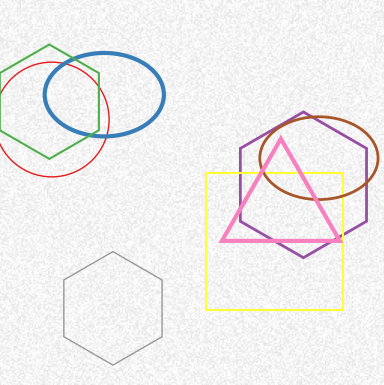[{"shape": "circle", "thickness": 1, "radius": 0.74, "center": [0.134, 0.69]}, {"shape": "oval", "thickness": 3, "radius": 0.77, "center": [0.271, 0.754]}, {"shape": "hexagon", "thickness": 1.5, "radius": 0.74, "center": [0.128, 0.736]}, {"shape": "hexagon", "thickness": 2, "radius": 0.95, "center": [0.788, 0.52]}, {"shape": "square", "thickness": 1.5, "radius": 0.89, "center": [0.712, 0.372]}, {"shape": "oval", "thickness": 2, "radius": 0.77, "center": [0.828, 0.589]}, {"shape": "triangle", "thickness": 3, "radius": 0.88, "center": [0.73, 0.463]}, {"shape": "hexagon", "thickness": 1, "radius": 0.74, "center": [0.293, 0.199]}]